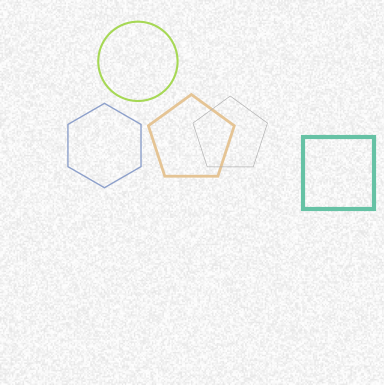[{"shape": "square", "thickness": 3, "radius": 0.47, "center": [0.879, 0.551]}, {"shape": "hexagon", "thickness": 1, "radius": 0.55, "center": [0.271, 0.622]}, {"shape": "circle", "thickness": 1.5, "radius": 0.51, "center": [0.358, 0.841]}, {"shape": "pentagon", "thickness": 2, "radius": 0.59, "center": [0.497, 0.637]}, {"shape": "pentagon", "thickness": 0.5, "radius": 0.51, "center": [0.598, 0.649]}]